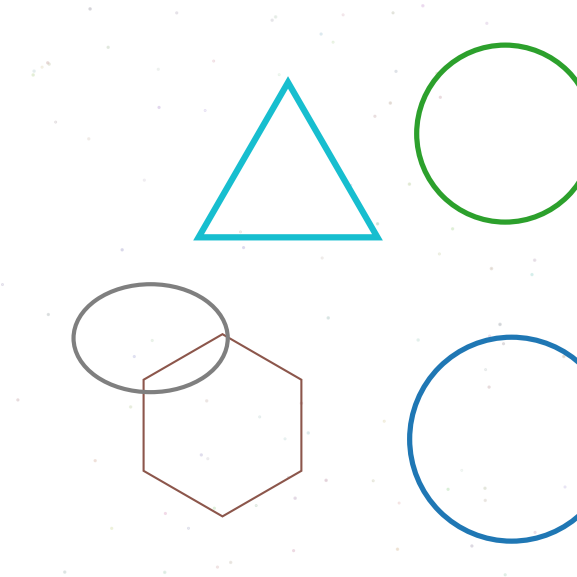[{"shape": "circle", "thickness": 2.5, "radius": 0.88, "center": [0.886, 0.239]}, {"shape": "circle", "thickness": 2.5, "radius": 0.77, "center": [0.875, 0.768]}, {"shape": "hexagon", "thickness": 1, "radius": 0.79, "center": [0.385, 0.263]}, {"shape": "oval", "thickness": 2, "radius": 0.67, "center": [0.261, 0.414]}, {"shape": "triangle", "thickness": 3, "radius": 0.89, "center": [0.499, 0.678]}]